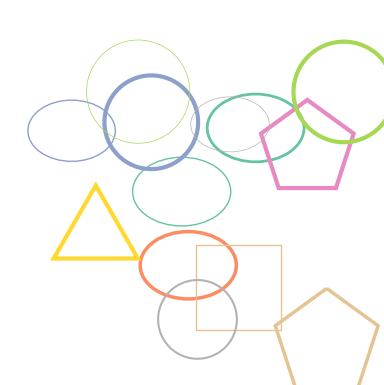[{"shape": "oval", "thickness": 1, "radius": 0.64, "center": [0.472, 0.502]}, {"shape": "oval", "thickness": 2, "radius": 0.63, "center": [0.664, 0.668]}, {"shape": "oval", "thickness": 2.5, "radius": 0.62, "center": [0.489, 0.311]}, {"shape": "circle", "thickness": 3, "radius": 0.61, "center": [0.393, 0.682]}, {"shape": "oval", "thickness": 1, "radius": 0.57, "center": [0.186, 0.66]}, {"shape": "pentagon", "thickness": 3, "radius": 0.63, "center": [0.798, 0.614]}, {"shape": "circle", "thickness": 0.5, "radius": 0.67, "center": [0.359, 0.762]}, {"shape": "circle", "thickness": 3, "radius": 0.65, "center": [0.893, 0.761]}, {"shape": "triangle", "thickness": 3, "radius": 0.63, "center": [0.249, 0.392]}, {"shape": "square", "thickness": 1, "radius": 0.55, "center": [0.619, 0.252]}, {"shape": "pentagon", "thickness": 2.5, "radius": 0.7, "center": [0.849, 0.11]}, {"shape": "oval", "thickness": 0.5, "radius": 0.51, "center": [0.597, 0.677]}, {"shape": "circle", "thickness": 1.5, "radius": 0.51, "center": [0.513, 0.17]}]